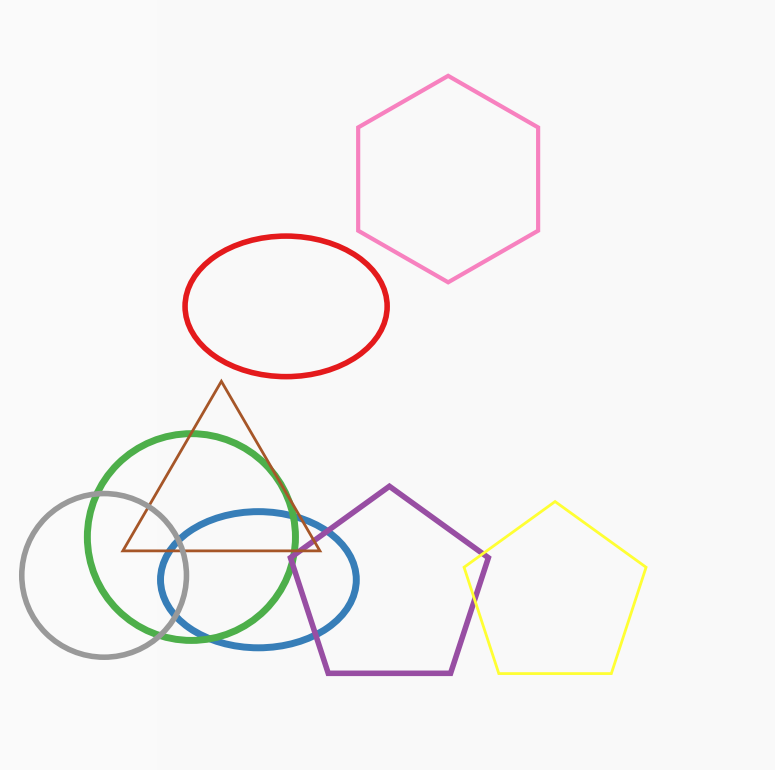[{"shape": "oval", "thickness": 2, "radius": 0.65, "center": [0.369, 0.602]}, {"shape": "oval", "thickness": 2.5, "radius": 0.63, "center": [0.333, 0.247]}, {"shape": "circle", "thickness": 2.5, "radius": 0.67, "center": [0.247, 0.303]}, {"shape": "pentagon", "thickness": 2, "radius": 0.67, "center": [0.502, 0.234]}, {"shape": "pentagon", "thickness": 1, "radius": 0.62, "center": [0.716, 0.225]}, {"shape": "triangle", "thickness": 1, "radius": 0.73, "center": [0.286, 0.358]}, {"shape": "hexagon", "thickness": 1.5, "radius": 0.67, "center": [0.578, 0.767]}, {"shape": "circle", "thickness": 2, "radius": 0.53, "center": [0.134, 0.253]}]